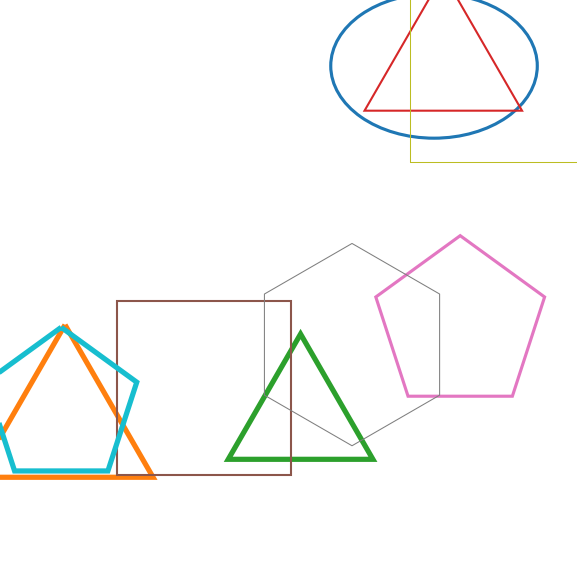[{"shape": "oval", "thickness": 1.5, "radius": 0.89, "center": [0.752, 0.885]}, {"shape": "triangle", "thickness": 2.5, "radius": 0.88, "center": [0.113, 0.261]}, {"shape": "triangle", "thickness": 2.5, "radius": 0.72, "center": [0.52, 0.276]}, {"shape": "triangle", "thickness": 1, "radius": 0.79, "center": [0.768, 0.886]}, {"shape": "square", "thickness": 1, "radius": 0.76, "center": [0.353, 0.327]}, {"shape": "pentagon", "thickness": 1.5, "radius": 0.77, "center": [0.797, 0.437]}, {"shape": "hexagon", "thickness": 0.5, "radius": 0.88, "center": [0.61, 0.402]}, {"shape": "square", "thickness": 0.5, "radius": 0.74, "center": [0.858, 0.866]}, {"shape": "pentagon", "thickness": 2.5, "radius": 0.69, "center": [0.106, 0.295]}]